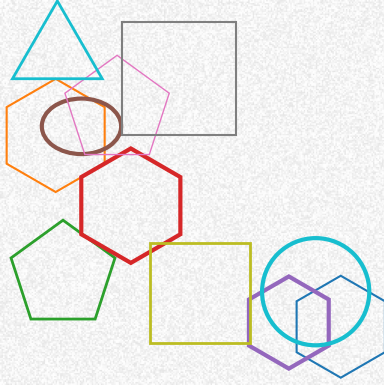[{"shape": "hexagon", "thickness": 1.5, "radius": 0.66, "center": [0.885, 0.151]}, {"shape": "hexagon", "thickness": 1.5, "radius": 0.73, "center": [0.145, 0.648]}, {"shape": "pentagon", "thickness": 2, "radius": 0.71, "center": [0.164, 0.286]}, {"shape": "hexagon", "thickness": 3, "radius": 0.74, "center": [0.34, 0.466]}, {"shape": "hexagon", "thickness": 3, "radius": 0.6, "center": [0.75, 0.162]}, {"shape": "oval", "thickness": 3, "radius": 0.52, "center": [0.212, 0.672]}, {"shape": "pentagon", "thickness": 1, "radius": 0.71, "center": [0.304, 0.714]}, {"shape": "square", "thickness": 1.5, "radius": 0.74, "center": [0.465, 0.796]}, {"shape": "square", "thickness": 2, "radius": 0.65, "center": [0.52, 0.238]}, {"shape": "circle", "thickness": 3, "radius": 0.7, "center": [0.82, 0.242]}, {"shape": "triangle", "thickness": 2, "radius": 0.67, "center": [0.149, 0.863]}]